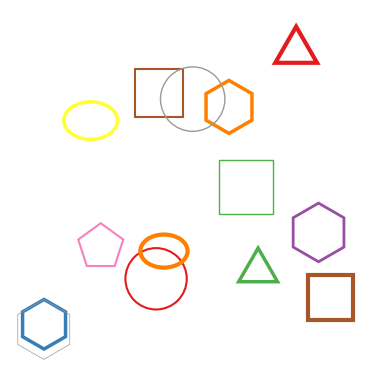[{"shape": "circle", "thickness": 1.5, "radius": 0.4, "center": [0.405, 0.276]}, {"shape": "triangle", "thickness": 3, "radius": 0.31, "center": [0.769, 0.868]}, {"shape": "hexagon", "thickness": 2.5, "radius": 0.32, "center": [0.114, 0.158]}, {"shape": "triangle", "thickness": 2.5, "radius": 0.29, "center": [0.67, 0.297]}, {"shape": "square", "thickness": 1, "radius": 0.35, "center": [0.639, 0.515]}, {"shape": "hexagon", "thickness": 2, "radius": 0.38, "center": [0.827, 0.396]}, {"shape": "hexagon", "thickness": 2.5, "radius": 0.34, "center": [0.595, 0.722]}, {"shape": "oval", "thickness": 3, "radius": 0.31, "center": [0.426, 0.348]}, {"shape": "oval", "thickness": 2.5, "radius": 0.35, "center": [0.236, 0.687]}, {"shape": "square", "thickness": 3, "radius": 0.29, "center": [0.858, 0.228]}, {"shape": "square", "thickness": 1.5, "radius": 0.31, "center": [0.412, 0.759]}, {"shape": "pentagon", "thickness": 1.5, "radius": 0.31, "center": [0.262, 0.359]}, {"shape": "hexagon", "thickness": 0.5, "radius": 0.39, "center": [0.114, 0.144]}, {"shape": "circle", "thickness": 1, "radius": 0.42, "center": [0.5, 0.743]}]